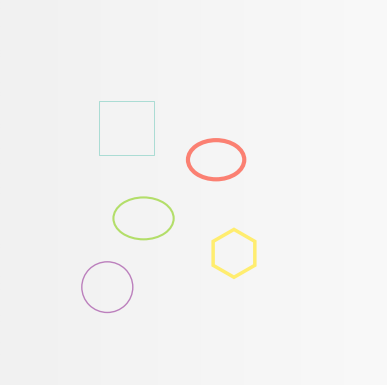[{"shape": "square", "thickness": 0.5, "radius": 0.35, "center": [0.326, 0.668]}, {"shape": "oval", "thickness": 3, "radius": 0.36, "center": [0.558, 0.585]}, {"shape": "oval", "thickness": 1.5, "radius": 0.39, "center": [0.37, 0.433]}, {"shape": "circle", "thickness": 1, "radius": 0.33, "center": [0.277, 0.254]}, {"shape": "hexagon", "thickness": 2.5, "radius": 0.31, "center": [0.604, 0.342]}]